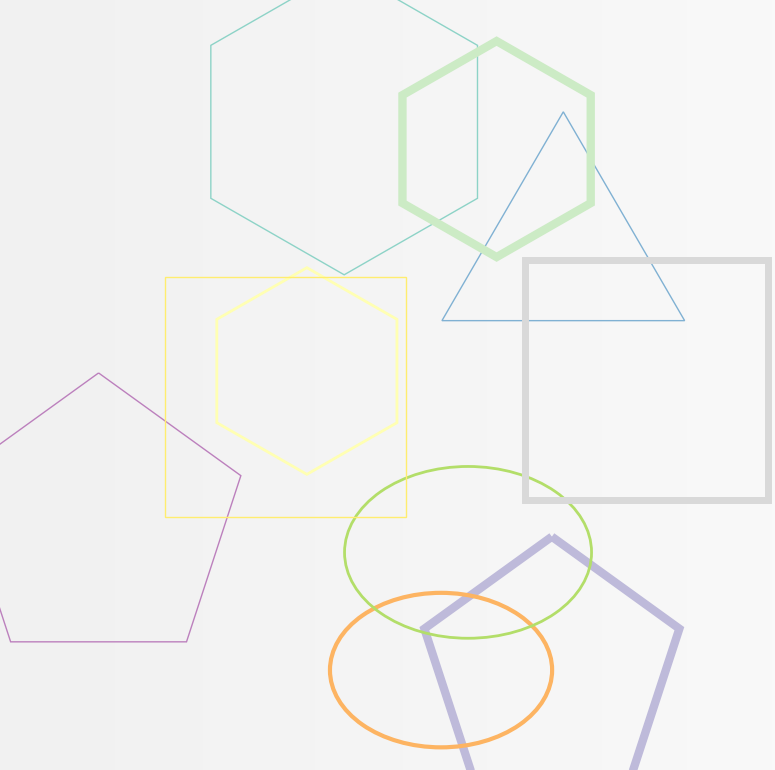[{"shape": "hexagon", "thickness": 0.5, "radius": 0.99, "center": [0.444, 0.842]}, {"shape": "hexagon", "thickness": 1, "radius": 0.67, "center": [0.396, 0.518]}, {"shape": "pentagon", "thickness": 3, "radius": 0.86, "center": [0.712, 0.13]}, {"shape": "triangle", "thickness": 0.5, "radius": 0.9, "center": [0.727, 0.674]}, {"shape": "oval", "thickness": 1.5, "radius": 0.72, "center": [0.569, 0.13]}, {"shape": "oval", "thickness": 1, "radius": 0.8, "center": [0.604, 0.283]}, {"shape": "square", "thickness": 2.5, "radius": 0.78, "center": [0.834, 0.507]}, {"shape": "pentagon", "thickness": 0.5, "radius": 0.97, "center": [0.127, 0.323]}, {"shape": "hexagon", "thickness": 3, "radius": 0.7, "center": [0.641, 0.806]}, {"shape": "square", "thickness": 0.5, "radius": 0.78, "center": [0.368, 0.484]}]